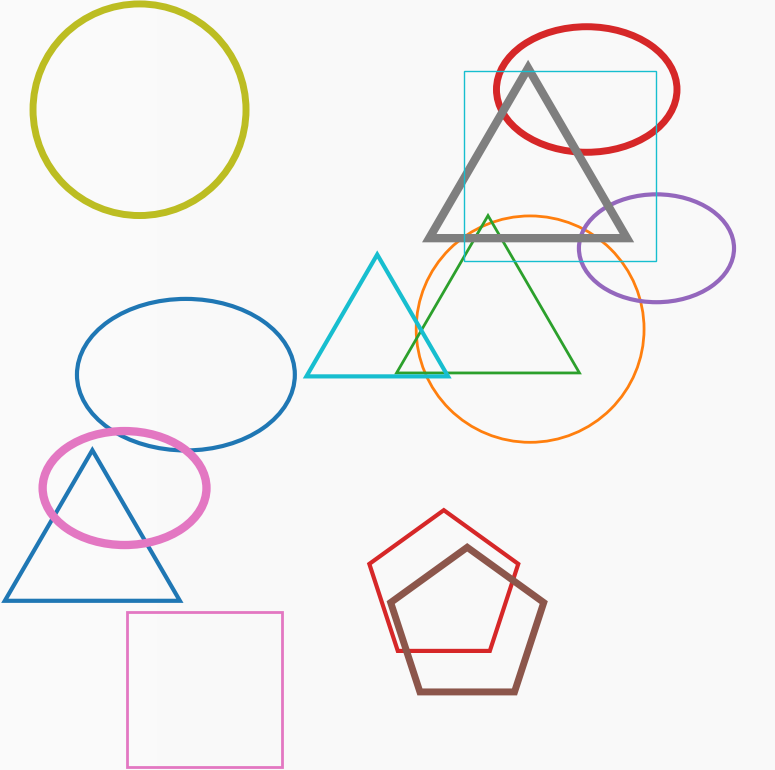[{"shape": "triangle", "thickness": 1.5, "radius": 0.65, "center": [0.119, 0.285]}, {"shape": "oval", "thickness": 1.5, "radius": 0.7, "center": [0.24, 0.513]}, {"shape": "circle", "thickness": 1, "radius": 0.74, "center": [0.684, 0.573]}, {"shape": "triangle", "thickness": 1, "radius": 0.68, "center": [0.63, 0.584]}, {"shape": "oval", "thickness": 2.5, "radius": 0.58, "center": [0.757, 0.884]}, {"shape": "pentagon", "thickness": 1.5, "radius": 0.51, "center": [0.573, 0.236]}, {"shape": "oval", "thickness": 1.5, "radius": 0.5, "center": [0.847, 0.678]}, {"shape": "pentagon", "thickness": 2.5, "radius": 0.52, "center": [0.603, 0.185]}, {"shape": "oval", "thickness": 3, "radius": 0.53, "center": [0.161, 0.366]}, {"shape": "square", "thickness": 1, "radius": 0.5, "center": [0.264, 0.105]}, {"shape": "triangle", "thickness": 3, "radius": 0.74, "center": [0.681, 0.764]}, {"shape": "circle", "thickness": 2.5, "radius": 0.69, "center": [0.18, 0.857]}, {"shape": "square", "thickness": 0.5, "radius": 0.62, "center": [0.723, 0.784]}, {"shape": "triangle", "thickness": 1.5, "radius": 0.53, "center": [0.487, 0.564]}]